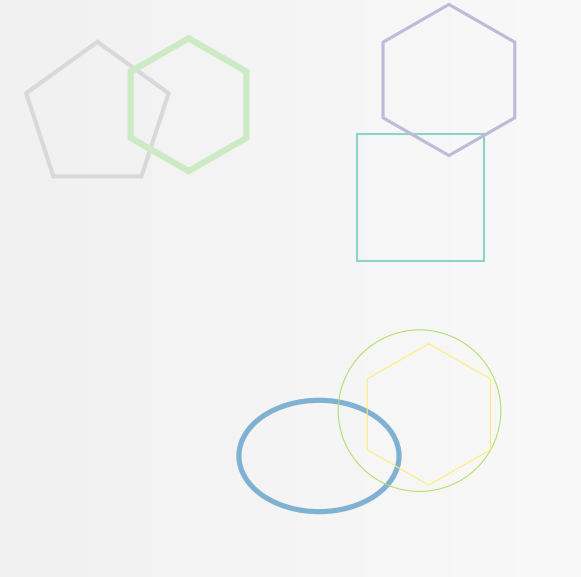[{"shape": "square", "thickness": 1, "radius": 0.55, "center": [0.723, 0.657]}, {"shape": "hexagon", "thickness": 1.5, "radius": 0.65, "center": [0.772, 0.861]}, {"shape": "oval", "thickness": 2.5, "radius": 0.69, "center": [0.549, 0.21]}, {"shape": "circle", "thickness": 0.5, "radius": 0.7, "center": [0.722, 0.288]}, {"shape": "pentagon", "thickness": 2, "radius": 0.64, "center": [0.168, 0.798]}, {"shape": "hexagon", "thickness": 3, "radius": 0.57, "center": [0.324, 0.818]}, {"shape": "hexagon", "thickness": 0.5, "radius": 0.61, "center": [0.738, 0.282]}]